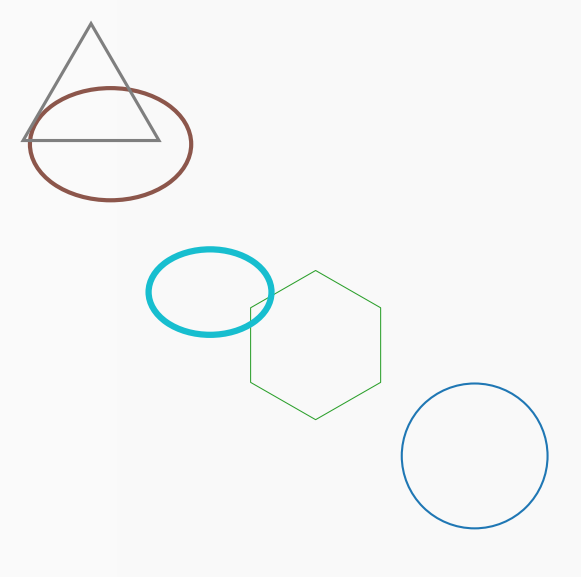[{"shape": "circle", "thickness": 1, "radius": 0.63, "center": [0.817, 0.21]}, {"shape": "hexagon", "thickness": 0.5, "radius": 0.65, "center": [0.543, 0.402]}, {"shape": "oval", "thickness": 2, "radius": 0.69, "center": [0.19, 0.749]}, {"shape": "triangle", "thickness": 1.5, "radius": 0.67, "center": [0.157, 0.823]}, {"shape": "oval", "thickness": 3, "radius": 0.53, "center": [0.361, 0.493]}]